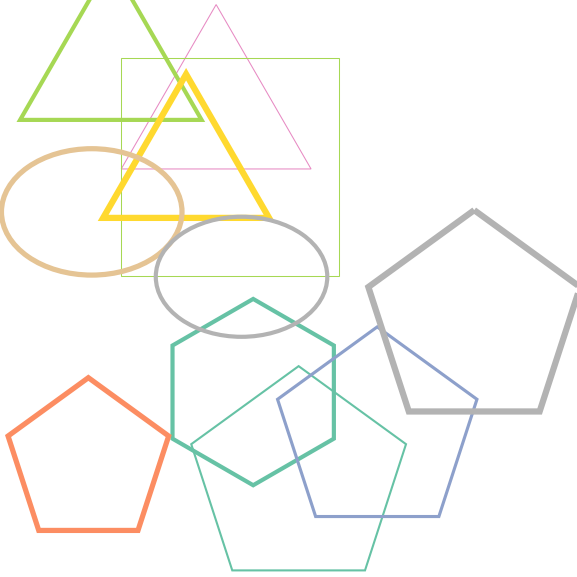[{"shape": "pentagon", "thickness": 1, "radius": 0.98, "center": [0.517, 0.17]}, {"shape": "hexagon", "thickness": 2, "radius": 0.81, "center": [0.438, 0.32]}, {"shape": "pentagon", "thickness": 2.5, "radius": 0.73, "center": [0.153, 0.199]}, {"shape": "pentagon", "thickness": 1.5, "radius": 0.91, "center": [0.653, 0.252]}, {"shape": "triangle", "thickness": 0.5, "radius": 0.95, "center": [0.374, 0.801]}, {"shape": "triangle", "thickness": 2, "radius": 0.91, "center": [0.192, 0.882]}, {"shape": "square", "thickness": 0.5, "radius": 0.94, "center": [0.398, 0.71]}, {"shape": "triangle", "thickness": 3, "radius": 0.83, "center": [0.322, 0.705]}, {"shape": "oval", "thickness": 2.5, "radius": 0.78, "center": [0.159, 0.632]}, {"shape": "pentagon", "thickness": 3, "radius": 0.96, "center": [0.821, 0.443]}, {"shape": "oval", "thickness": 2, "radius": 0.74, "center": [0.418, 0.52]}]